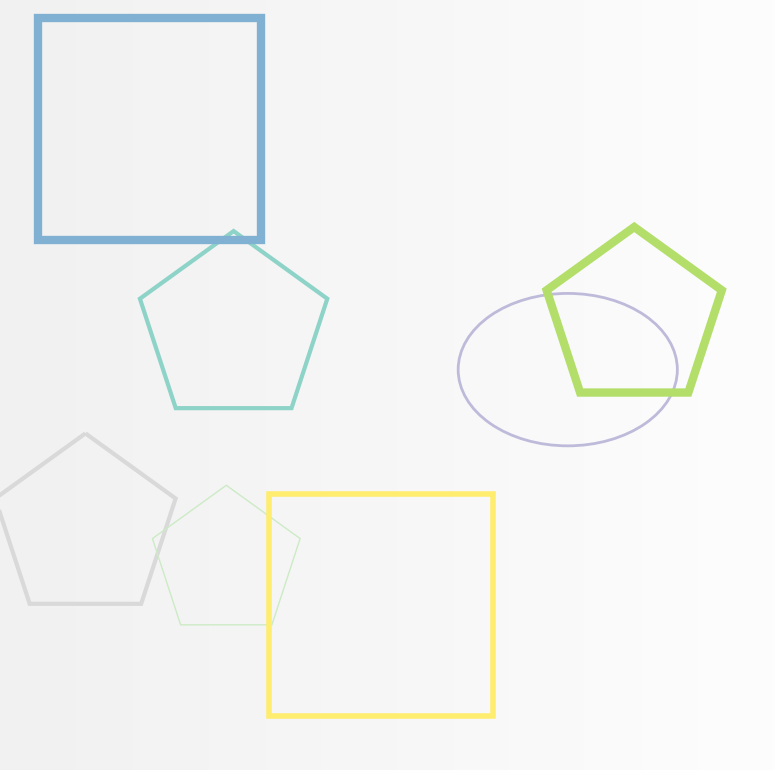[{"shape": "pentagon", "thickness": 1.5, "radius": 0.64, "center": [0.301, 0.573]}, {"shape": "oval", "thickness": 1, "radius": 0.71, "center": [0.733, 0.52]}, {"shape": "square", "thickness": 3, "radius": 0.72, "center": [0.193, 0.833]}, {"shape": "pentagon", "thickness": 3, "radius": 0.59, "center": [0.818, 0.586]}, {"shape": "pentagon", "thickness": 1.5, "radius": 0.61, "center": [0.11, 0.315]}, {"shape": "pentagon", "thickness": 0.5, "radius": 0.5, "center": [0.292, 0.27]}, {"shape": "square", "thickness": 2, "radius": 0.72, "center": [0.492, 0.215]}]